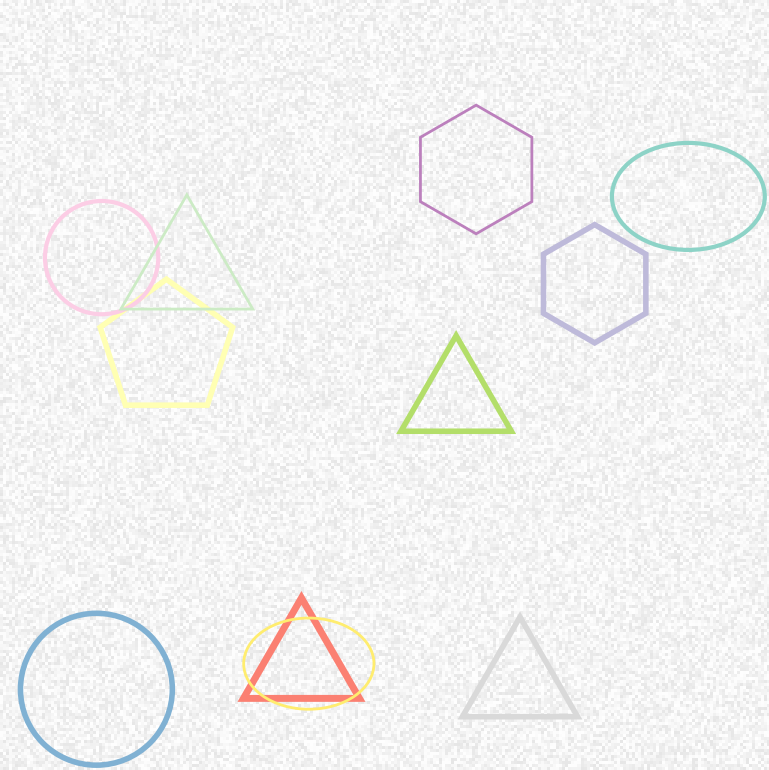[{"shape": "oval", "thickness": 1.5, "radius": 0.5, "center": [0.894, 0.745]}, {"shape": "pentagon", "thickness": 2, "radius": 0.45, "center": [0.216, 0.547]}, {"shape": "hexagon", "thickness": 2, "radius": 0.38, "center": [0.772, 0.631]}, {"shape": "triangle", "thickness": 2.5, "radius": 0.43, "center": [0.392, 0.136]}, {"shape": "circle", "thickness": 2, "radius": 0.49, "center": [0.125, 0.105]}, {"shape": "triangle", "thickness": 2, "radius": 0.41, "center": [0.592, 0.481]}, {"shape": "circle", "thickness": 1.5, "radius": 0.37, "center": [0.132, 0.665]}, {"shape": "triangle", "thickness": 2, "radius": 0.43, "center": [0.675, 0.112]}, {"shape": "hexagon", "thickness": 1, "radius": 0.42, "center": [0.618, 0.78]}, {"shape": "triangle", "thickness": 1, "radius": 0.49, "center": [0.243, 0.648]}, {"shape": "oval", "thickness": 1, "radius": 0.42, "center": [0.401, 0.138]}]